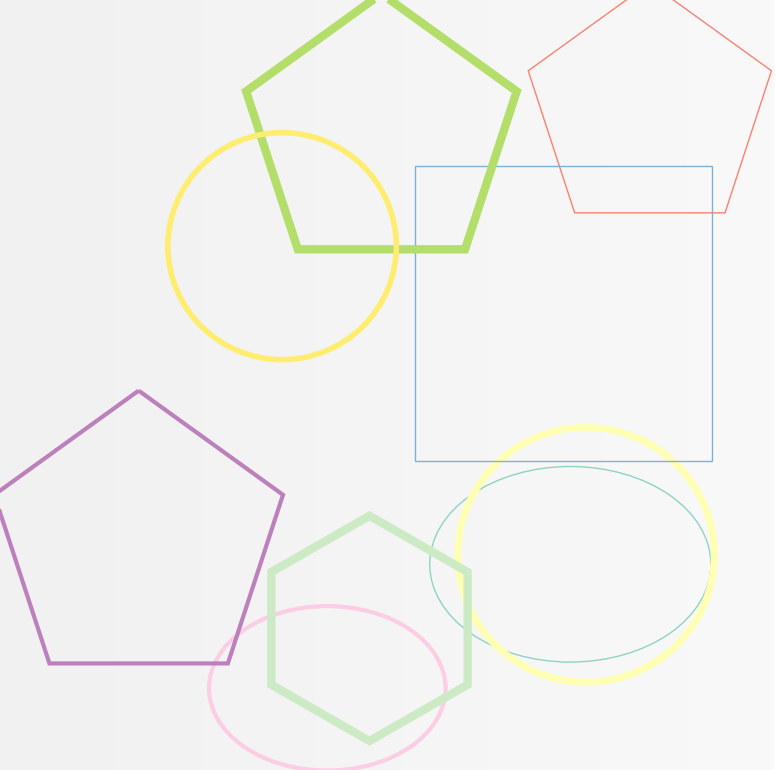[{"shape": "oval", "thickness": 0.5, "radius": 0.91, "center": [0.736, 0.267]}, {"shape": "circle", "thickness": 2.5, "radius": 0.83, "center": [0.756, 0.279]}, {"shape": "pentagon", "thickness": 0.5, "radius": 0.83, "center": [0.839, 0.857]}, {"shape": "square", "thickness": 0.5, "radius": 0.96, "center": [0.728, 0.592]}, {"shape": "pentagon", "thickness": 3, "radius": 0.92, "center": [0.492, 0.825]}, {"shape": "oval", "thickness": 1.5, "radius": 0.76, "center": [0.422, 0.106]}, {"shape": "pentagon", "thickness": 1.5, "radius": 0.98, "center": [0.179, 0.297]}, {"shape": "hexagon", "thickness": 3, "radius": 0.73, "center": [0.477, 0.184]}, {"shape": "circle", "thickness": 2, "radius": 0.74, "center": [0.364, 0.68]}]